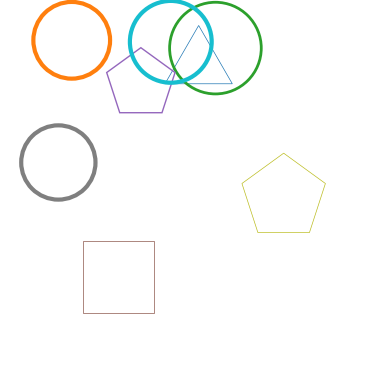[{"shape": "triangle", "thickness": 0.5, "radius": 0.5, "center": [0.516, 0.833]}, {"shape": "circle", "thickness": 3, "radius": 0.5, "center": [0.186, 0.895]}, {"shape": "circle", "thickness": 2, "radius": 0.6, "center": [0.56, 0.875]}, {"shape": "pentagon", "thickness": 1, "radius": 0.47, "center": [0.366, 0.783]}, {"shape": "square", "thickness": 0.5, "radius": 0.46, "center": [0.308, 0.281]}, {"shape": "circle", "thickness": 3, "radius": 0.48, "center": [0.152, 0.578]}, {"shape": "pentagon", "thickness": 0.5, "radius": 0.57, "center": [0.737, 0.488]}, {"shape": "circle", "thickness": 3, "radius": 0.53, "center": [0.444, 0.891]}]